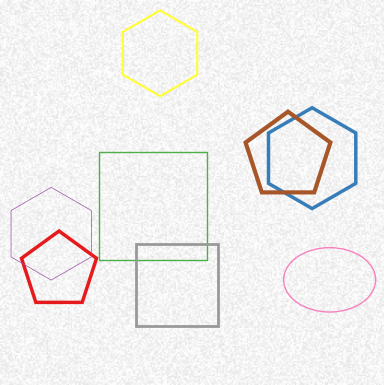[{"shape": "pentagon", "thickness": 2.5, "radius": 0.51, "center": [0.153, 0.297]}, {"shape": "hexagon", "thickness": 2.5, "radius": 0.65, "center": [0.811, 0.589]}, {"shape": "square", "thickness": 1, "radius": 0.7, "center": [0.397, 0.465]}, {"shape": "hexagon", "thickness": 0.5, "radius": 0.6, "center": [0.133, 0.393]}, {"shape": "hexagon", "thickness": 1.5, "radius": 0.56, "center": [0.416, 0.862]}, {"shape": "pentagon", "thickness": 3, "radius": 0.58, "center": [0.748, 0.594]}, {"shape": "oval", "thickness": 1, "radius": 0.6, "center": [0.856, 0.273]}, {"shape": "square", "thickness": 2, "radius": 0.53, "center": [0.459, 0.259]}]